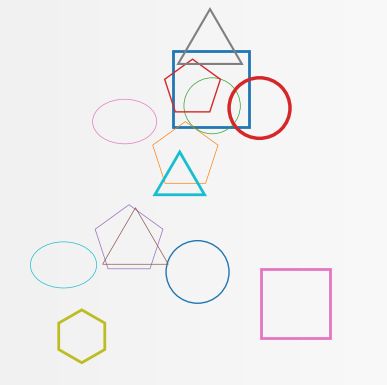[{"shape": "square", "thickness": 2, "radius": 0.49, "center": [0.545, 0.769]}, {"shape": "circle", "thickness": 1, "radius": 0.41, "center": [0.51, 0.294]}, {"shape": "pentagon", "thickness": 0.5, "radius": 0.44, "center": [0.478, 0.596]}, {"shape": "circle", "thickness": 0.5, "radius": 0.36, "center": [0.547, 0.725]}, {"shape": "pentagon", "thickness": 1, "radius": 0.38, "center": [0.497, 0.771]}, {"shape": "circle", "thickness": 2.5, "radius": 0.39, "center": [0.67, 0.719]}, {"shape": "pentagon", "thickness": 0.5, "radius": 0.46, "center": [0.333, 0.376]}, {"shape": "triangle", "thickness": 0.5, "radius": 0.49, "center": [0.35, 0.363]}, {"shape": "oval", "thickness": 0.5, "radius": 0.41, "center": [0.322, 0.684]}, {"shape": "square", "thickness": 2, "radius": 0.45, "center": [0.762, 0.212]}, {"shape": "triangle", "thickness": 1.5, "radius": 0.47, "center": [0.542, 0.881]}, {"shape": "hexagon", "thickness": 2, "radius": 0.34, "center": [0.211, 0.126]}, {"shape": "oval", "thickness": 0.5, "radius": 0.43, "center": [0.164, 0.312]}, {"shape": "triangle", "thickness": 2, "radius": 0.37, "center": [0.464, 0.531]}]